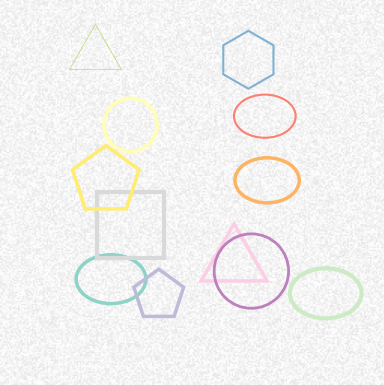[{"shape": "oval", "thickness": 2.5, "radius": 0.45, "center": [0.288, 0.275]}, {"shape": "circle", "thickness": 2.5, "radius": 0.35, "center": [0.339, 0.676]}, {"shape": "pentagon", "thickness": 2.5, "radius": 0.34, "center": [0.412, 0.233]}, {"shape": "oval", "thickness": 1.5, "radius": 0.4, "center": [0.688, 0.698]}, {"shape": "hexagon", "thickness": 1.5, "radius": 0.38, "center": [0.645, 0.845]}, {"shape": "oval", "thickness": 2.5, "radius": 0.42, "center": [0.694, 0.532]}, {"shape": "triangle", "thickness": 0.5, "radius": 0.39, "center": [0.248, 0.858]}, {"shape": "triangle", "thickness": 2.5, "radius": 0.49, "center": [0.608, 0.32]}, {"shape": "square", "thickness": 3, "radius": 0.43, "center": [0.339, 0.416]}, {"shape": "circle", "thickness": 2, "radius": 0.48, "center": [0.653, 0.296]}, {"shape": "oval", "thickness": 3, "radius": 0.46, "center": [0.846, 0.238]}, {"shape": "pentagon", "thickness": 2.5, "radius": 0.45, "center": [0.275, 0.531]}]